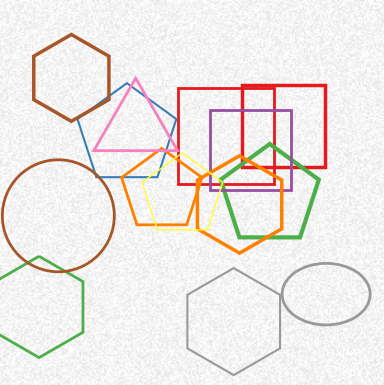[{"shape": "square", "thickness": 2, "radius": 0.63, "center": [0.587, 0.647]}, {"shape": "square", "thickness": 2.5, "radius": 0.54, "center": [0.737, 0.673]}, {"shape": "pentagon", "thickness": 1.5, "radius": 0.67, "center": [0.33, 0.649]}, {"shape": "hexagon", "thickness": 2, "radius": 0.66, "center": [0.101, 0.203]}, {"shape": "pentagon", "thickness": 3, "radius": 0.67, "center": [0.701, 0.492]}, {"shape": "square", "thickness": 2, "radius": 0.52, "center": [0.65, 0.61]}, {"shape": "hexagon", "thickness": 2.5, "radius": 0.63, "center": [0.622, 0.469]}, {"shape": "pentagon", "thickness": 2, "radius": 0.55, "center": [0.42, 0.505]}, {"shape": "pentagon", "thickness": 1, "radius": 0.55, "center": [0.474, 0.492]}, {"shape": "hexagon", "thickness": 2.5, "radius": 0.56, "center": [0.185, 0.798]}, {"shape": "circle", "thickness": 2, "radius": 0.73, "center": [0.151, 0.44]}, {"shape": "triangle", "thickness": 2, "radius": 0.63, "center": [0.352, 0.671]}, {"shape": "hexagon", "thickness": 1.5, "radius": 0.69, "center": [0.607, 0.165]}, {"shape": "oval", "thickness": 2, "radius": 0.57, "center": [0.847, 0.236]}]